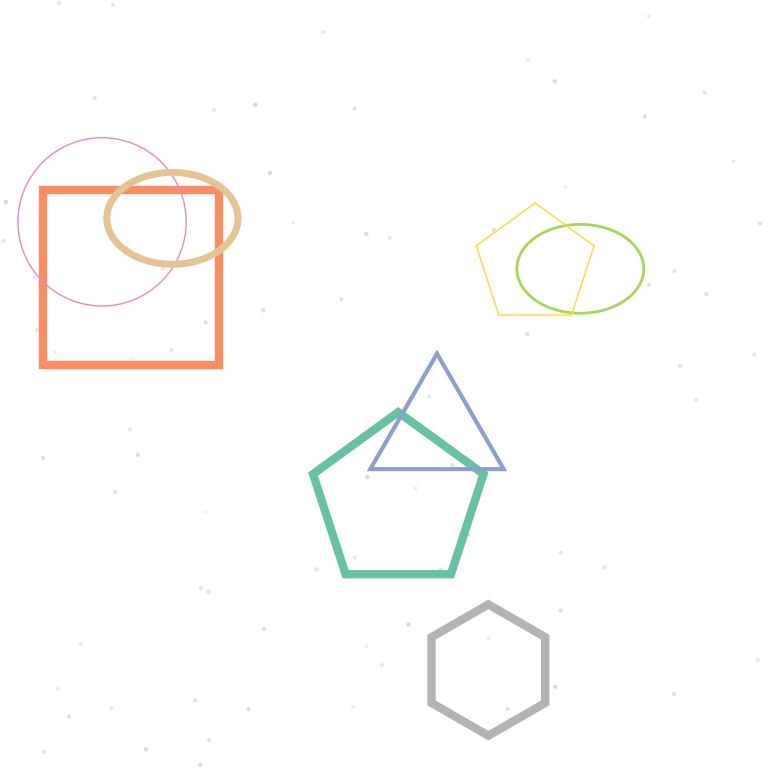[{"shape": "pentagon", "thickness": 3, "radius": 0.58, "center": [0.517, 0.348]}, {"shape": "square", "thickness": 3, "radius": 0.57, "center": [0.17, 0.64]}, {"shape": "triangle", "thickness": 1.5, "radius": 0.5, "center": [0.568, 0.441]}, {"shape": "circle", "thickness": 0.5, "radius": 0.55, "center": [0.133, 0.712]}, {"shape": "oval", "thickness": 1, "radius": 0.41, "center": [0.754, 0.651]}, {"shape": "pentagon", "thickness": 0.5, "radius": 0.4, "center": [0.695, 0.656]}, {"shape": "oval", "thickness": 2.5, "radius": 0.43, "center": [0.224, 0.716]}, {"shape": "hexagon", "thickness": 3, "radius": 0.43, "center": [0.634, 0.13]}]